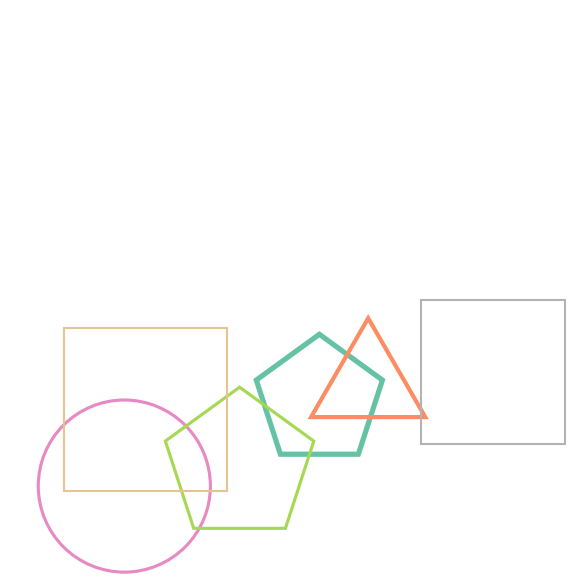[{"shape": "pentagon", "thickness": 2.5, "radius": 0.57, "center": [0.553, 0.305]}, {"shape": "triangle", "thickness": 2, "radius": 0.57, "center": [0.638, 0.334]}, {"shape": "circle", "thickness": 1.5, "radius": 0.75, "center": [0.215, 0.157]}, {"shape": "pentagon", "thickness": 1.5, "radius": 0.68, "center": [0.415, 0.194]}, {"shape": "square", "thickness": 1, "radius": 0.7, "center": [0.252, 0.29]}, {"shape": "square", "thickness": 1, "radius": 0.62, "center": [0.854, 0.355]}]